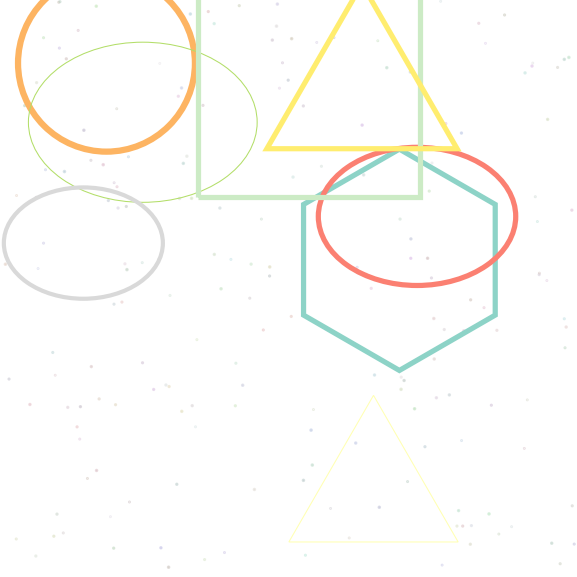[{"shape": "hexagon", "thickness": 2.5, "radius": 0.96, "center": [0.692, 0.549]}, {"shape": "triangle", "thickness": 0.5, "radius": 0.85, "center": [0.647, 0.145]}, {"shape": "oval", "thickness": 2.5, "radius": 0.85, "center": [0.722, 0.624]}, {"shape": "circle", "thickness": 3, "radius": 0.77, "center": [0.184, 0.89]}, {"shape": "oval", "thickness": 0.5, "radius": 0.99, "center": [0.247, 0.787]}, {"shape": "oval", "thickness": 2, "radius": 0.69, "center": [0.144, 0.578]}, {"shape": "square", "thickness": 2.5, "radius": 0.96, "center": [0.535, 0.85]}, {"shape": "triangle", "thickness": 2.5, "radius": 0.95, "center": [0.627, 0.837]}]